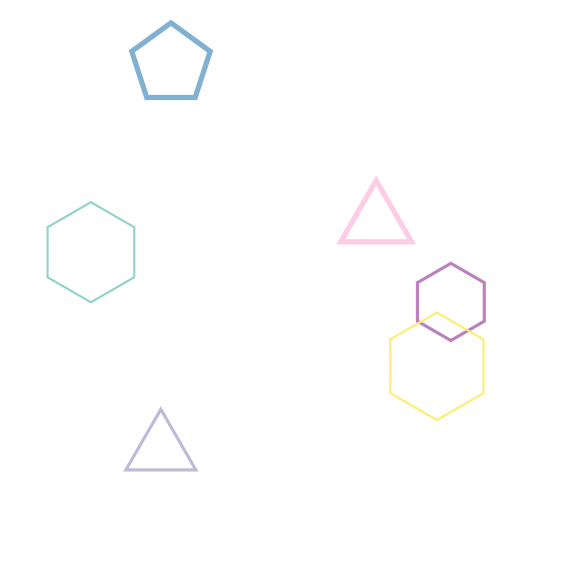[{"shape": "hexagon", "thickness": 1, "radius": 0.43, "center": [0.157, 0.562]}, {"shape": "triangle", "thickness": 1.5, "radius": 0.35, "center": [0.279, 0.22]}, {"shape": "pentagon", "thickness": 2.5, "radius": 0.36, "center": [0.296, 0.888]}, {"shape": "triangle", "thickness": 2.5, "radius": 0.35, "center": [0.651, 0.616]}, {"shape": "hexagon", "thickness": 1.5, "radius": 0.33, "center": [0.781, 0.476]}, {"shape": "hexagon", "thickness": 1, "radius": 0.47, "center": [0.757, 0.365]}]